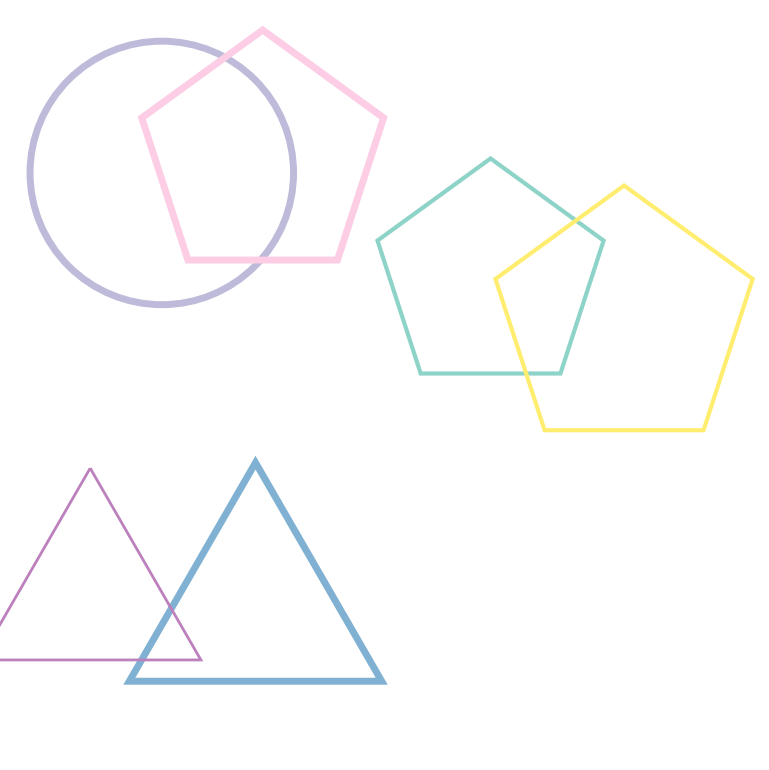[{"shape": "pentagon", "thickness": 1.5, "radius": 0.77, "center": [0.637, 0.64]}, {"shape": "circle", "thickness": 2.5, "radius": 0.86, "center": [0.21, 0.775]}, {"shape": "triangle", "thickness": 2.5, "radius": 0.95, "center": [0.332, 0.21]}, {"shape": "pentagon", "thickness": 2.5, "radius": 0.83, "center": [0.341, 0.796]}, {"shape": "triangle", "thickness": 1, "radius": 0.83, "center": [0.117, 0.226]}, {"shape": "pentagon", "thickness": 1.5, "radius": 0.88, "center": [0.81, 0.583]}]